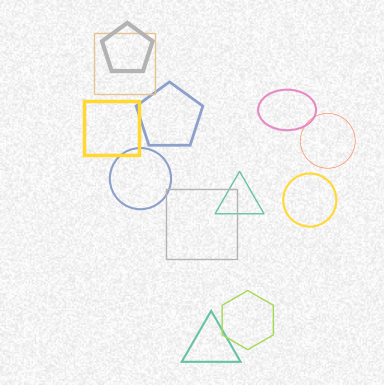[{"shape": "triangle", "thickness": 1, "radius": 0.37, "center": [0.622, 0.481]}, {"shape": "triangle", "thickness": 1.5, "radius": 0.44, "center": [0.548, 0.104]}, {"shape": "circle", "thickness": 0.5, "radius": 0.36, "center": [0.851, 0.634]}, {"shape": "circle", "thickness": 1.5, "radius": 0.4, "center": [0.365, 0.536]}, {"shape": "pentagon", "thickness": 2, "radius": 0.45, "center": [0.44, 0.696]}, {"shape": "oval", "thickness": 1.5, "radius": 0.38, "center": [0.746, 0.714]}, {"shape": "hexagon", "thickness": 1, "radius": 0.38, "center": [0.644, 0.169]}, {"shape": "square", "thickness": 2.5, "radius": 0.36, "center": [0.29, 0.667]}, {"shape": "circle", "thickness": 1.5, "radius": 0.34, "center": [0.805, 0.48]}, {"shape": "square", "thickness": 1, "radius": 0.4, "center": [0.324, 0.834]}, {"shape": "pentagon", "thickness": 3, "radius": 0.35, "center": [0.331, 0.871]}, {"shape": "square", "thickness": 1, "radius": 0.46, "center": [0.523, 0.418]}]